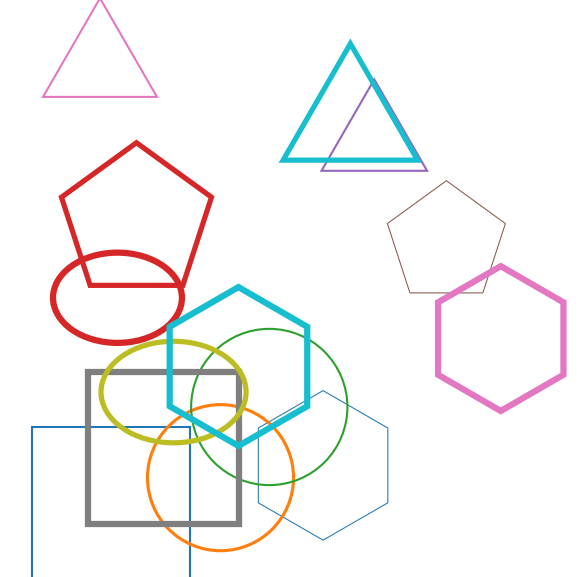[{"shape": "square", "thickness": 1, "radius": 0.68, "center": [0.192, 0.123]}, {"shape": "hexagon", "thickness": 0.5, "radius": 0.65, "center": [0.559, 0.193]}, {"shape": "circle", "thickness": 1.5, "radius": 0.63, "center": [0.382, 0.172]}, {"shape": "circle", "thickness": 1, "radius": 0.68, "center": [0.466, 0.294]}, {"shape": "pentagon", "thickness": 2.5, "radius": 0.68, "center": [0.236, 0.615]}, {"shape": "oval", "thickness": 3, "radius": 0.56, "center": [0.203, 0.484]}, {"shape": "triangle", "thickness": 1, "radius": 0.53, "center": [0.648, 0.756]}, {"shape": "pentagon", "thickness": 0.5, "radius": 0.54, "center": [0.773, 0.579]}, {"shape": "triangle", "thickness": 1, "radius": 0.57, "center": [0.173, 0.888]}, {"shape": "hexagon", "thickness": 3, "radius": 0.63, "center": [0.867, 0.413]}, {"shape": "square", "thickness": 3, "radius": 0.66, "center": [0.283, 0.224]}, {"shape": "oval", "thickness": 2.5, "radius": 0.63, "center": [0.301, 0.32]}, {"shape": "triangle", "thickness": 2.5, "radius": 0.67, "center": [0.607, 0.789]}, {"shape": "hexagon", "thickness": 3, "radius": 0.69, "center": [0.413, 0.364]}]